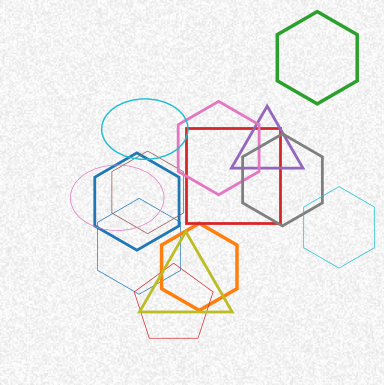[{"shape": "hexagon", "thickness": 0.5, "radius": 0.62, "center": [0.361, 0.36]}, {"shape": "hexagon", "thickness": 2, "radius": 0.63, "center": [0.356, 0.477]}, {"shape": "hexagon", "thickness": 2.5, "radius": 0.57, "center": [0.518, 0.307]}, {"shape": "hexagon", "thickness": 2.5, "radius": 0.6, "center": [0.824, 0.85]}, {"shape": "square", "thickness": 2, "radius": 0.62, "center": [0.605, 0.544]}, {"shape": "pentagon", "thickness": 0.5, "radius": 0.54, "center": [0.451, 0.209]}, {"shape": "triangle", "thickness": 2, "radius": 0.54, "center": [0.694, 0.617]}, {"shape": "hexagon", "thickness": 0.5, "radius": 0.54, "center": [0.384, 0.5]}, {"shape": "hexagon", "thickness": 2, "radius": 0.61, "center": [0.568, 0.615]}, {"shape": "oval", "thickness": 0.5, "radius": 0.61, "center": [0.304, 0.486]}, {"shape": "hexagon", "thickness": 2, "radius": 0.6, "center": [0.734, 0.533]}, {"shape": "triangle", "thickness": 2, "radius": 0.7, "center": [0.483, 0.259]}, {"shape": "oval", "thickness": 1, "radius": 0.56, "center": [0.376, 0.665]}, {"shape": "hexagon", "thickness": 0.5, "radius": 0.53, "center": [0.881, 0.409]}]